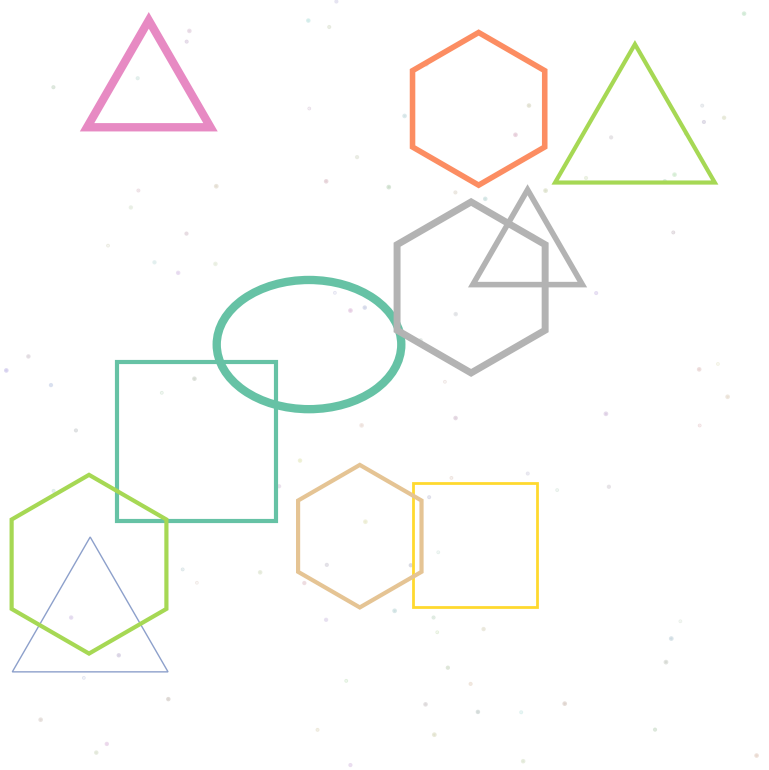[{"shape": "oval", "thickness": 3, "radius": 0.6, "center": [0.401, 0.553]}, {"shape": "square", "thickness": 1.5, "radius": 0.52, "center": [0.255, 0.427]}, {"shape": "hexagon", "thickness": 2, "radius": 0.5, "center": [0.622, 0.859]}, {"shape": "triangle", "thickness": 0.5, "radius": 0.58, "center": [0.117, 0.186]}, {"shape": "triangle", "thickness": 3, "radius": 0.46, "center": [0.193, 0.881]}, {"shape": "hexagon", "thickness": 1.5, "radius": 0.58, "center": [0.116, 0.267]}, {"shape": "triangle", "thickness": 1.5, "radius": 0.6, "center": [0.825, 0.823]}, {"shape": "square", "thickness": 1, "radius": 0.4, "center": [0.617, 0.292]}, {"shape": "hexagon", "thickness": 1.5, "radius": 0.46, "center": [0.467, 0.304]}, {"shape": "hexagon", "thickness": 2.5, "radius": 0.56, "center": [0.612, 0.627]}, {"shape": "triangle", "thickness": 2, "radius": 0.41, "center": [0.685, 0.671]}]